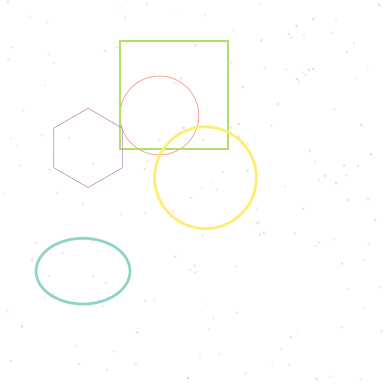[{"shape": "oval", "thickness": 2, "radius": 0.61, "center": [0.216, 0.296]}, {"shape": "circle", "thickness": 0.5, "radius": 0.51, "center": [0.414, 0.7]}, {"shape": "square", "thickness": 1.5, "radius": 0.7, "center": [0.451, 0.754]}, {"shape": "hexagon", "thickness": 0.5, "radius": 0.51, "center": [0.229, 0.616]}, {"shape": "circle", "thickness": 2, "radius": 0.66, "center": [0.534, 0.538]}]